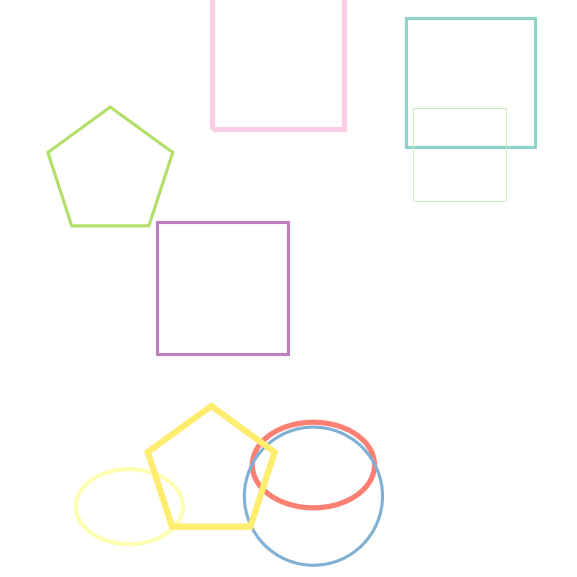[{"shape": "square", "thickness": 1.5, "radius": 0.56, "center": [0.814, 0.856]}, {"shape": "oval", "thickness": 2, "radius": 0.46, "center": [0.224, 0.122]}, {"shape": "oval", "thickness": 2.5, "radius": 0.53, "center": [0.543, 0.194]}, {"shape": "circle", "thickness": 1.5, "radius": 0.6, "center": [0.543, 0.14]}, {"shape": "pentagon", "thickness": 1.5, "radius": 0.57, "center": [0.191, 0.7]}, {"shape": "square", "thickness": 2.5, "radius": 0.57, "center": [0.481, 0.889]}, {"shape": "square", "thickness": 1.5, "radius": 0.57, "center": [0.385, 0.5]}, {"shape": "square", "thickness": 0.5, "radius": 0.4, "center": [0.796, 0.732]}, {"shape": "pentagon", "thickness": 3, "radius": 0.58, "center": [0.366, 0.181]}]